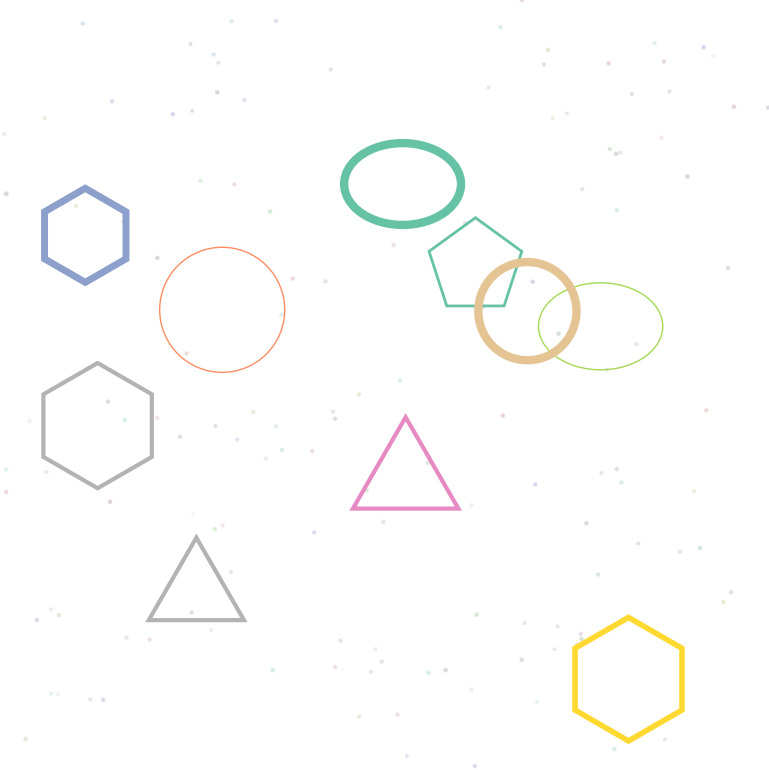[{"shape": "pentagon", "thickness": 1, "radius": 0.32, "center": [0.617, 0.654]}, {"shape": "oval", "thickness": 3, "radius": 0.38, "center": [0.523, 0.761]}, {"shape": "circle", "thickness": 0.5, "radius": 0.41, "center": [0.289, 0.598]}, {"shape": "hexagon", "thickness": 2.5, "radius": 0.31, "center": [0.111, 0.694]}, {"shape": "triangle", "thickness": 1.5, "radius": 0.4, "center": [0.527, 0.379]}, {"shape": "oval", "thickness": 0.5, "radius": 0.4, "center": [0.78, 0.576]}, {"shape": "hexagon", "thickness": 2, "radius": 0.4, "center": [0.816, 0.118]}, {"shape": "circle", "thickness": 3, "radius": 0.32, "center": [0.685, 0.596]}, {"shape": "hexagon", "thickness": 1.5, "radius": 0.41, "center": [0.127, 0.447]}, {"shape": "triangle", "thickness": 1.5, "radius": 0.36, "center": [0.255, 0.23]}]